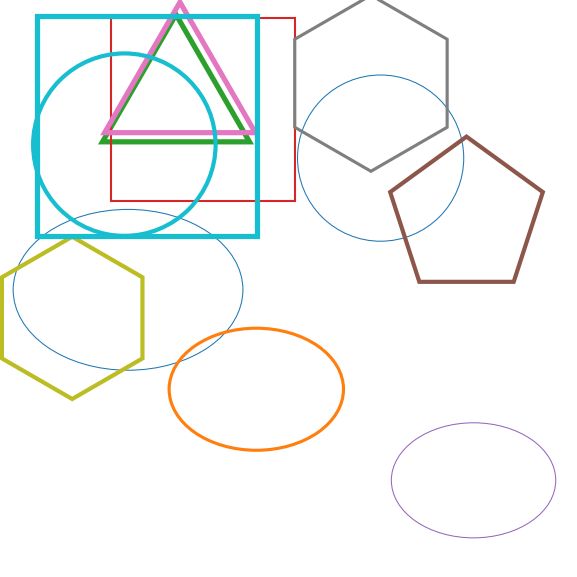[{"shape": "circle", "thickness": 0.5, "radius": 0.72, "center": [0.659, 0.725]}, {"shape": "oval", "thickness": 0.5, "radius": 0.99, "center": [0.222, 0.497]}, {"shape": "oval", "thickness": 1.5, "radius": 0.75, "center": [0.444, 0.325]}, {"shape": "triangle", "thickness": 2.5, "radius": 0.73, "center": [0.305, 0.827]}, {"shape": "square", "thickness": 1, "radius": 0.79, "center": [0.352, 0.81]}, {"shape": "oval", "thickness": 0.5, "radius": 0.71, "center": [0.82, 0.167]}, {"shape": "pentagon", "thickness": 2, "radius": 0.69, "center": [0.808, 0.624]}, {"shape": "triangle", "thickness": 2.5, "radius": 0.75, "center": [0.312, 0.845]}, {"shape": "hexagon", "thickness": 1.5, "radius": 0.76, "center": [0.642, 0.855]}, {"shape": "hexagon", "thickness": 2, "radius": 0.7, "center": [0.125, 0.449]}, {"shape": "square", "thickness": 2.5, "radius": 0.95, "center": [0.255, 0.781]}, {"shape": "circle", "thickness": 2, "radius": 0.79, "center": [0.215, 0.749]}]